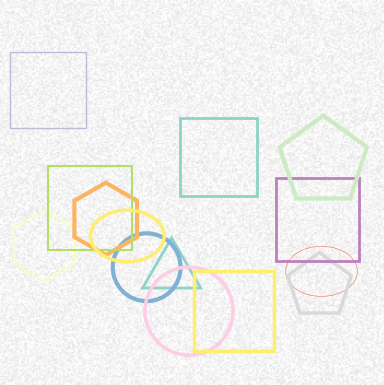[{"shape": "triangle", "thickness": 2, "radius": 0.43, "center": [0.446, 0.295]}, {"shape": "square", "thickness": 2, "radius": 0.5, "center": [0.568, 0.592]}, {"shape": "hexagon", "thickness": 1, "radius": 0.46, "center": [0.114, 0.362]}, {"shape": "square", "thickness": 1, "radius": 0.49, "center": [0.124, 0.767]}, {"shape": "oval", "thickness": 0.5, "radius": 0.47, "center": [0.835, 0.295]}, {"shape": "circle", "thickness": 3, "radius": 0.44, "center": [0.381, 0.306]}, {"shape": "hexagon", "thickness": 3, "radius": 0.47, "center": [0.275, 0.431]}, {"shape": "square", "thickness": 1.5, "radius": 0.54, "center": [0.234, 0.46]}, {"shape": "circle", "thickness": 2.5, "radius": 0.57, "center": [0.491, 0.192]}, {"shape": "pentagon", "thickness": 2.5, "radius": 0.43, "center": [0.83, 0.257]}, {"shape": "square", "thickness": 2, "radius": 0.54, "center": [0.825, 0.429]}, {"shape": "pentagon", "thickness": 3, "radius": 0.6, "center": [0.84, 0.581]}, {"shape": "square", "thickness": 2.5, "radius": 0.52, "center": [0.608, 0.193]}, {"shape": "oval", "thickness": 2.5, "radius": 0.48, "center": [0.331, 0.387]}]